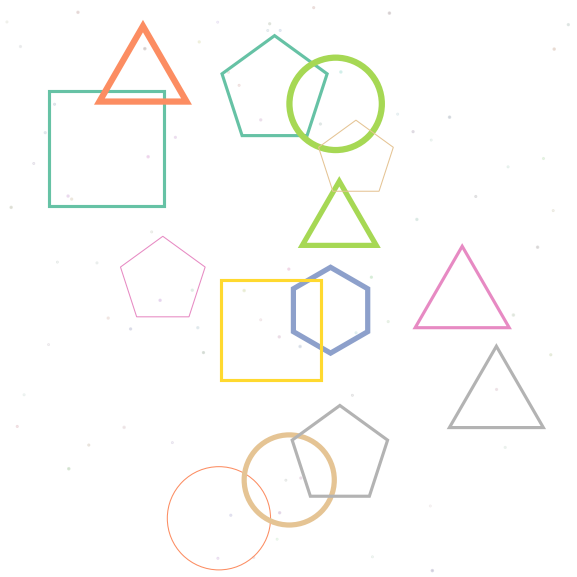[{"shape": "square", "thickness": 1.5, "radius": 0.5, "center": [0.184, 0.742]}, {"shape": "pentagon", "thickness": 1.5, "radius": 0.48, "center": [0.475, 0.842]}, {"shape": "circle", "thickness": 0.5, "radius": 0.45, "center": [0.379, 0.102]}, {"shape": "triangle", "thickness": 3, "radius": 0.44, "center": [0.248, 0.867]}, {"shape": "hexagon", "thickness": 2.5, "radius": 0.37, "center": [0.572, 0.462]}, {"shape": "pentagon", "thickness": 0.5, "radius": 0.39, "center": [0.282, 0.513]}, {"shape": "triangle", "thickness": 1.5, "radius": 0.47, "center": [0.8, 0.479]}, {"shape": "triangle", "thickness": 2.5, "radius": 0.37, "center": [0.588, 0.611]}, {"shape": "circle", "thickness": 3, "radius": 0.4, "center": [0.581, 0.819]}, {"shape": "square", "thickness": 1.5, "radius": 0.44, "center": [0.47, 0.428]}, {"shape": "circle", "thickness": 2.5, "radius": 0.39, "center": [0.501, 0.168]}, {"shape": "pentagon", "thickness": 0.5, "radius": 0.34, "center": [0.616, 0.723]}, {"shape": "triangle", "thickness": 1.5, "radius": 0.47, "center": [0.86, 0.306]}, {"shape": "pentagon", "thickness": 1.5, "radius": 0.43, "center": [0.589, 0.21]}]